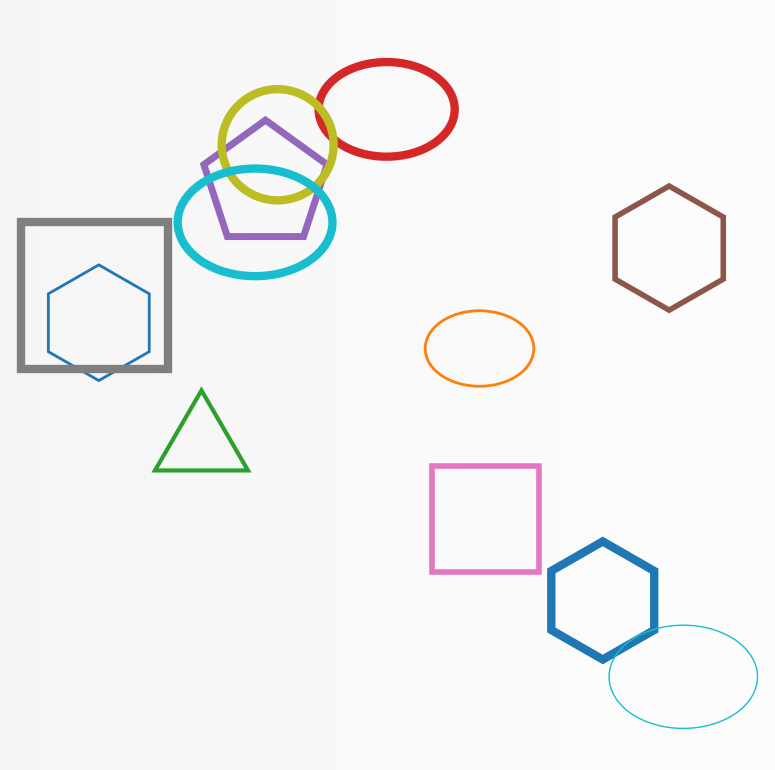[{"shape": "hexagon", "thickness": 1, "radius": 0.38, "center": [0.127, 0.581]}, {"shape": "hexagon", "thickness": 3, "radius": 0.38, "center": [0.778, 0.22]}, {"shape": "oval", "thickness": 1, "radius": 0.35, "center": [0.619, 0.547]}, {"shape": "triangle", "thickness": 1.5, "radius": 0.35, "center": [0.26, 0.424]}, {"shape": "oval", "thickness": 3, "radius": 0.44, "center": [0.499, 0.858]}, {"shape": "pentagon", "thickness": 2.5, "radius": 0.42, "center": [0.343, 0.76]}, {"shape": "hexagon", "thickness": 2, "radius": 0.4, "center": [0.863, 0.678]}, {"shape": "square", "thickness": 2, "radius": 0.34, "center": [0.626, 0.326]}, {"shape": "square", "thickness": 3, "radius": 0.48, "center": [0.122, 0.616]}, {"shape": "circle", "thickness": 3, "radius": 0.36, "center": [0.358, 0.812]}, {"shape": "oval", "thickness": 3, "radius": 0.5, "center": [0.329, 0.711]}, {"shape": "oval", "thickness": 0.5, "radius": 0.48, "center": [0.882, 0.121]}]